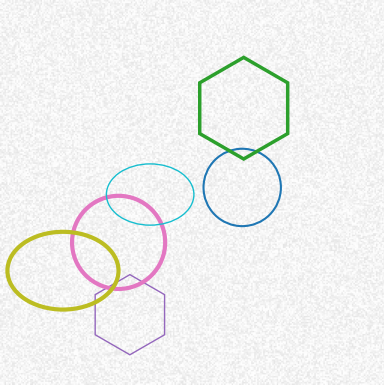[{"shape": "circle", "thickness": 1.5, "radius": 0.5, "center": [0.629, 0.513]}, {"shape": "hexagon", "thickness": 2.5, "radius": 0.66, "center": [0.633, 0.719]}, {"shape": "hexagon", "thickness": 1, "radius": 0.52, "center": [0.337, 0.183]}, {"shape": "circle", "thickness": 3, "radius": 0.6, "center": [0.308, 0.37]}, {"shape": "oval", "thickness": 3, "radius": 0.72, "center": [0.164, 0.297]}, {"shape": "oval", "thickness": 1, "radius": 0.57, "center": [0.39, 0.495]}]